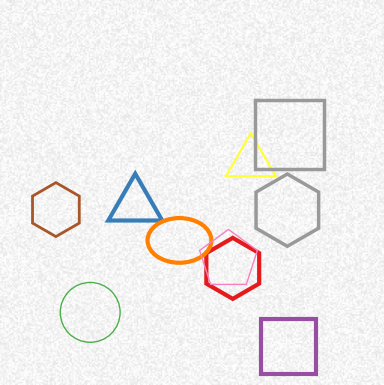[{"shape": "hexagon", "thickness": 3, "radius": 0.4, "center": [0.605, 0.303]}, {"shape": "triangle", "thickness": 3, "radius": 0.4, "center": [0.351, 0.468]}, {"shape": "circle", "thickness": 1, "radius": 0.39, "center": [0.234, 0.189]}, {"shape": "square", "thickness": 3, "radius": 0.36, "center": [0.75, 0.101]}, {"shape": "oval", "thickness": 3, "radius": 0.41, "center": [0.466, 0.376]}, {"shape": "triangle", "thickness": 1.5, "radius": 0.37, "center": [0.652, 0.58]}, {"shape": "hexagon", "thickness": 2, "radius": 0.35, "center": [0.145, 0.456]}, {"shape": "pentagon", "thickness": 1, "radius": 0.39, "center": [0.593, 0.325]}, {"shape": "square", "thickness": 2.5, "radius": 0.45, "center": [0.752, 0.651]}, {"shape": "hexagon", "thickness": 2.5, "radius": 0.47, "center": [0.746, 0.454]}]